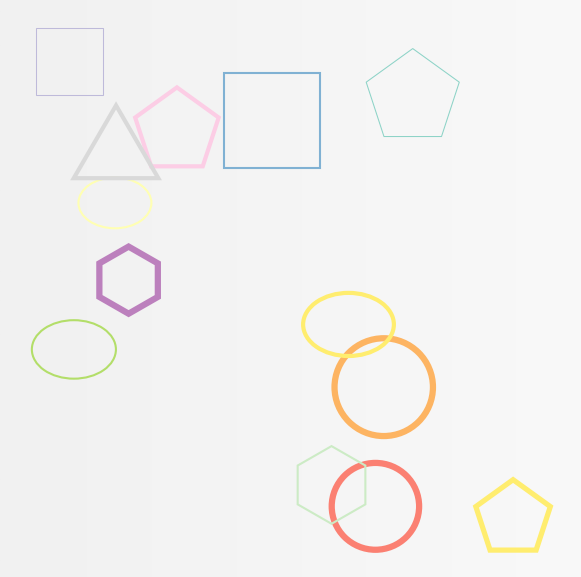[{"shape": "pentagon", "thickness": 0.5, "radius": 0.42, "center": [0.71, 0.831]}, {"shape": "oval", "thickness": 1, "radius": 0.31, "center": [0.198, 0.648]}, {"shape": "square", "thickness": 0.5, "radius": 0.29, "center": [0.12, 0.893]}, {"shape": "circle", "thickness": 3, "radius": 0.38, "center": [0.646, 0.122]}, {"shape": "square", "thickness": 1, "radius": 0.41, "center": [0.469, 0.79]}, {"shape": "circle", "thickness": 3, "radius": 0.42, "center": [0.66, 0.329]}, {"shape": "oval", "thickness": 1, "radius": 0.36, "center": [0.127, 0.394]}, {"shape": "pentagon", "thickness": 2, "radius": 0.38, "center": [0.304, 0.772]}, {"shape": "triangle", "thickness": 2, "radius": 0.42, "center": [0.2, 0.733]}, {"shape": "hexagon", "thickness": 3, "radius": 0.29, "center": [0.221, 0.514]}, {"shape": "hexagon", "thickness": 1, "radius": 0.34, "center": [0.57, 0.159]}, {"shape": "oval", "thickness": 2, "radius": 0.39, "center": [0.6, 0.437]}, {"shape": "pentagon", "thickness": 2.5, "radius": 0.34, "center": [0.883, 0.101]}]